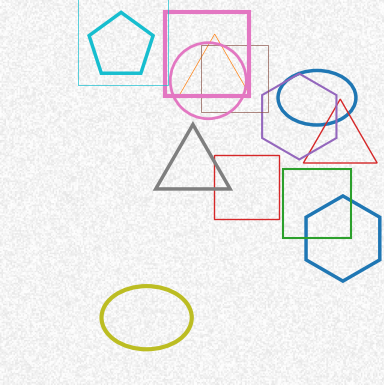[{"shape": "hexagon", "thickness": 2.5, "radius": 0.55, "center": [0.891, 0.38]}, {"shape": "oval", "thickness": 2.5, "radius": 0.51, "center": [0.823, 0.746]}, {"shape": "triangle", "thickness": 0.5, "radius": 0.52, "center": [0.558, 0.807]}, {"shape": "square", "thickness": 1.5, "radius": 0.45, "center": [0.824, 0.471]}, {"shape": "triangle", "thickness": 1, "radius": 0.55, "center": [0.884, 0.632]}, {"shape": "square", "thickness": 1, "radius": 0.42, "center": [0.641, 0.514]}, {"shape": "hexagon", "thickness": 1.5, "radius": 0.56, "center": [0.777, 0.697]}, {"shape": "square", "thickness": 0.5, "radius": 0.44, "center": [0.61, 0.796]}, {"shape": "circle", "thickness": 2, "radius": 0.49, "center": [0.541, 0.79]}, {"shape": "square", "thickness": 3, "radius": 0.55, "center": [0.538, 0.86]}, {"shape": "triangle", "thickness": 2.5, "radius": 0.56, "center": [0.501, 0.565]}, {"shape": "oval", "thickness": 3, "radius": 0.59, "center": [0.381, 0.175]}, {"shape": "square", "thickness": 0.5, "radius": 0.59, "center": [0.32, 0.897]}, {"shape": "pentagon", "thickness": 2.5, "radius": 0.44, "center": [0.315, 0.88]}]